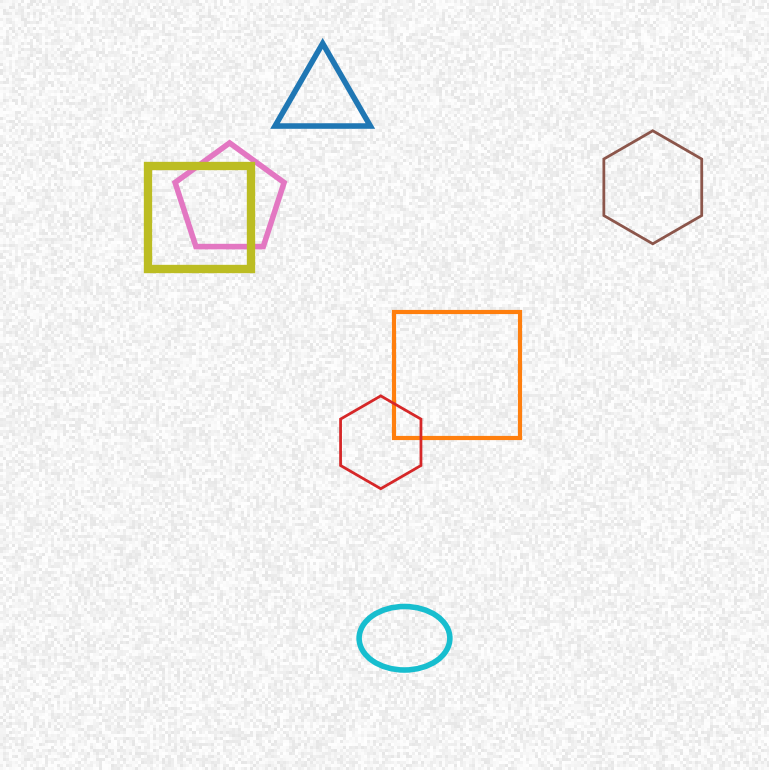[{"shape": "triangle", "thickness": 2, "radius": 0.36, "center": [0.419, 0.872]}, {"shape": "square", "thickness": 1.5, "radius": 0.41, "center": [0.594, 0.513]}, {"shape": "hexagon", "thickness": 1, "radius": 0.3, "center": [0.494, 0.426]}, {"shape": "hexagon", "thickness": 1, "radius": 0.37, "center": [0.848, 0.757]}, {"shape": "pentagon", "thickness": 2, "radius": 0.37, "center": [0.298, 0.74]}, {"shape": "square", "thickness": 3, "radius": 0.33, "center": [0.259, 0.718]}, {"shape": "oval", "thickness": 2, "radius": 0.29, "center": [0.525, 0.171]}]